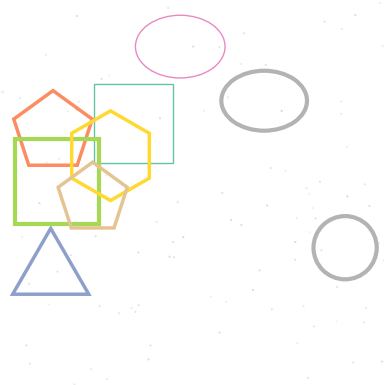[{"shape": "square", "thickness": 1, "radius": 0.51, "center": [0.348, 0.679]}, {"shape": "pentagon", "thickness": 2.5, "radius": 0.54, "center": [0.138, 0.657]}, {"shape": "triangle", "thickness": 2.5, "radius": 0.57, "center": [0.132, 0.293]}, {"shape": "oval", "thickness": 1, "radius": 0.58, "center": [0.468, 0.879]}, {"shape": "square", "thickness": 3, "radius": 0.55, "center": [0.148, 0.529]}, {"shape": "hexagon", "thickness": 2.5, "radius": 0.58, "center": [0.287, 0.596]}, {"shape": "pentagon", "thickness": 2.5, "radius": 0.47, "center": [0.241, 0.484]}, {"shape": "circle", "thickness": 3, "radius": 0.41, "center": [0.896, 0.357]}, {"shape": "oval", "thickness": 3, "radius": 0.56, "center": [0.686, 0.738]}]